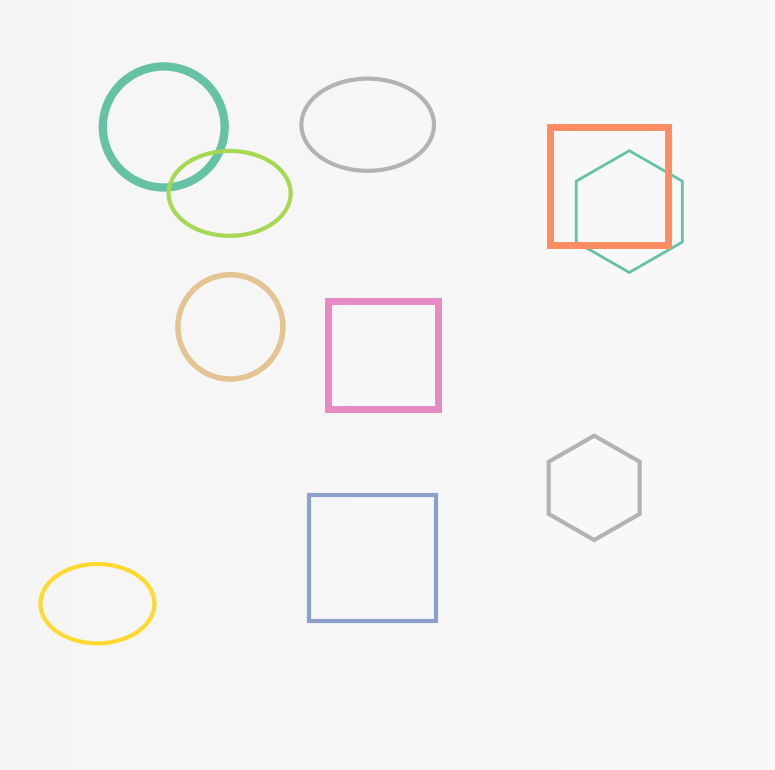[{"shape": "circle", "thickness": 3, "radius": 0.39, "center": [0.211, 0.835]}, {"shape": "hexagon", "thickness": 1, "radius": 0.4, "center": [0.812, 0.725]}, {"shape": "square", "thickness": 2.5, "radius": 0.38, "center": [0.786, 0.758]}, {"shape": "square", "thickness": 1.5, "radius": 0.41, "center": [0.481, 0.276]}, {"shape": "square", "thickness": 2.5, "radius": 0.35, "center": [0.494, 0.539]}, {"shape": "oval", "thickness": 1.5, "radius": 0.39, "center": [0.296, 0.749]}, {"shape": "oval", "thickness": 1.5, "radius": 0.37, "center": [0.126, 0.216]}, {"shape": "circle", "thickness": 2, "radius": 0.34, "center": [0.297, 0.575]}, {"shape": "oval", "thickness": 1.5, "radius": 0.43, "center": [0.474, 0.838]}, {"shape": "hexagon", "thickness": 1.5, "radius": 0.34, "center": [0.767, 0.366]}]